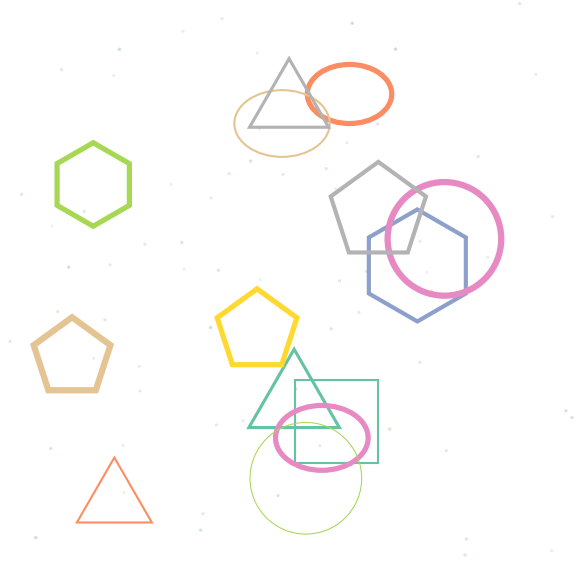[{"shape": "triangle", "thickness": 1.5, "radius": 0.45, "center": [0.509, 0.304]}, {"shape": "square", "thickness": 1, "radius": 0.36, "center": [0.583, 0.27]}, {"shape": "oval", "thickness": 2.5, "radius": 0.37, "center": [0.605, 0.836]}, {"shape": "triangle", "thickness": 1, "radius": 0.37, "center": [0.198, 0.132]}, {"shape": "hexagon", "thickness": 2, "radius": 0.48, "center": [0.723, 0.539]}, {"shape": "oval", "thickness": 2.5, "radius": 0.4, "center": [0.557, 0.241]}, {"shape": "circle", "thickness": 3, "radius": 0.49, "center": [0.77, 0.585]}, {"shape": "hexagon", "thickness": 2.5, "radius": 0.36, "center": [0.161, 0.68]}, {"shape": "circle", "thickness": 0.5, "radius": 0.48, "center": [0.53, 0.171]}, {"shape": "pentagon", "thickness": 2.5, "radius": 0.36, "center": [0.445, 0.426]}, {"shape": "oval", "thickness": 1, "radius": 0.41, "center": [0.488, 0.785]}, {"shape": "pentagon", "thickness": 3, "radius": 0.35, "center": [0.125, 0.38]}, {"shape": "pentagon", "thickness": 2, "radius": 0.43, "center": [0.655, 0.632]}, {"shape": "triangle", "thickness": 1.5, "radius": 0.4, "center": [0.501, 0.818]}]